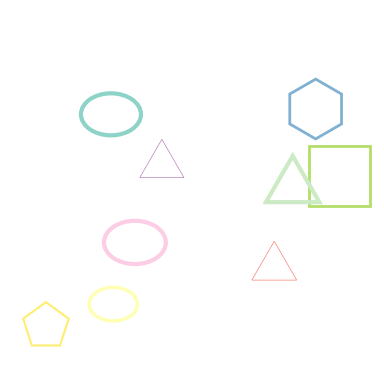[{"shape": "oval", "thickness": 3, "radius": 0.39, "center": [0.288, 0.703]}, {"shape": "oval", "thickness": 2.5, "radius": 0.31, "center": [0.294, 0.21]}, {"shape": "triangle", "thickness": 0.5, "radius": 0.34, "center": [0.712, 0.306]}, {"shape": "hexagon", "thickness": 2, "radius": 0.39, "center": [0.82, 0.717]}, {"shape": "square", "thickness": 2, "radius": 0.39, "center": [0.882, 0.542]}, {"shape": "oval", "thickness": 3, "radius": 0.4, "center": [0.35, 0.37]}, {"shape": "triangle", "thickness": 0.5, "radius": 0.33, "center": [0.42, 0.572]}, {"shape": "triangle", "thickness": 3, "radius": 0.4, "center": [0.76, 0.515]}, {"shape": "pentagon", "thickness": 1.5, "radius": 0.31, "center": [0.119, 0.153]}]